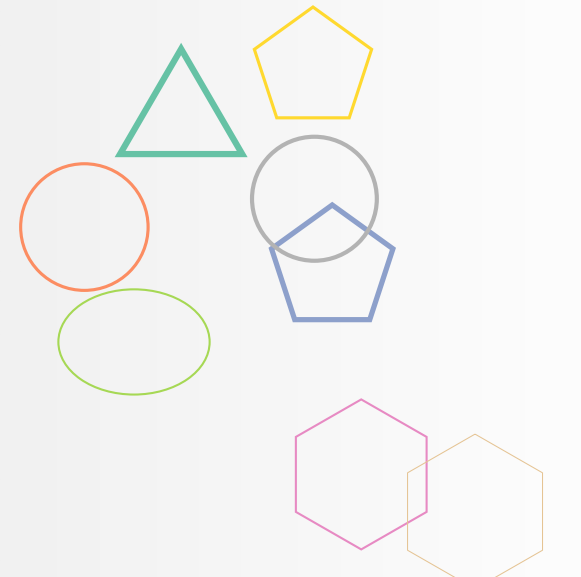[{"shape": "triangle", "thickness": 3, "radius": 0.61, "center": [0.312, 0.793]}, {"shape": "circle", "thickness": 1.5, "radius": 0.55, "center": [0.145, 0.606]}, {"shape": "pentagon", "thickness": 2.5, "radius": 0.55, "center": [0.572, 0.534]}, {"shape": "hexagon", "thickness": 1, "radius": 0.65, "center": [0.621, 0.178]}, {"shape": "oval", "thickness": 1, "radius": 0.65, "center": [0.231, 0.407]}, {"shape": "pentagon", "thickness": 1.5, "radius": 0.53, "center": [0.538, 0.881]}, {"shape": "hexagon", "thickness": 0.5, "radius": 0.67, "center": [0.817, 0.113]}, {"shape": "circle", "thickness": 2, "radius": 0.54, "center": [0.541, 0.655]}]